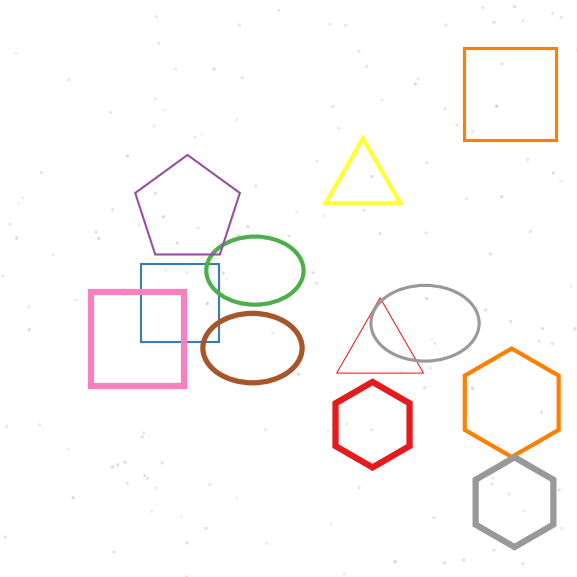[{"shape": "triangle", "thickness": 0.5, "radius": 0.43, "center": [0.658, 0.396]}, {"shape": "hexagon", "thickness": 3, "radius": 0.37, "center": [0.645, 0.264]}, {"shape": "square", "thickness": 1, "radius": 0.34, "center": [0.312, 0.474]}, {"shape": "oval", "thickness": 2, "radius": 0.42, "center": [0.441, 0.531]}, {"shape": "pentagon", "thickness": 1, "radius": 0.48, "center": [0.325, 0.636]}, {"shape": "hexagon", "thickness": 2, "radius": 0.47, "center": [0.886, 0.302]}, {"shape": "square", "thickness": 1.5, "radius": 0.4, "center": [0.883, 0.837]}, {"shape": "triangle", "thickness": 2, "radius": 0.37, "center": [0.629, 0.684]}, {"shape": "oval", "thickness": 2.5, "radius": 0.43, "center": [0.437, 0.396]}, {"shape": "square", "thickness": 3, "radius": 0.41, "center": [0.238, 0.412]}, {"shape": "oval", "thickness": 1.5, "radius": 0.47, "center": [0.736, 0.439]}, {"shape": "hexagon", "thickness": 3, "radius": 0.39, "center": [0.891, 0.13]}]